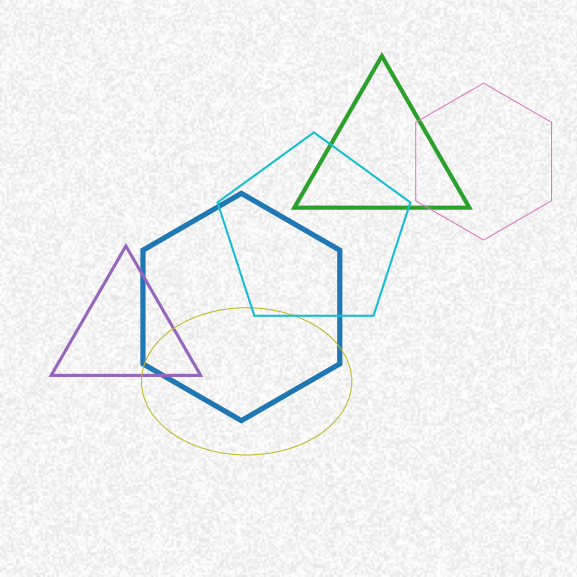[{"shape": "hexagon", "thickness": 2.5, "radius": 0.98, "center": [0.418, 0.468]}, {"shape": "triangle", "thickness": 2, "radius": 0.88, "center": [0.661, 0.727]}, {"shape": "triangle", "thickness": 1.5, "radius": 0.75, "center": [0.218, 0.424]}, {"shape": "hexagon", "thickness": 0.5, "radius": 0.68, "center": [0.837, 0.719]}, {"shape": "oval", "thickness": 0.5, "radius": 0.91, "center": [0.427, 0.339]}, {"shape": "pentagon", "thickness": 1, "radius": 0.88, "center": [0.544, 0.594]}]